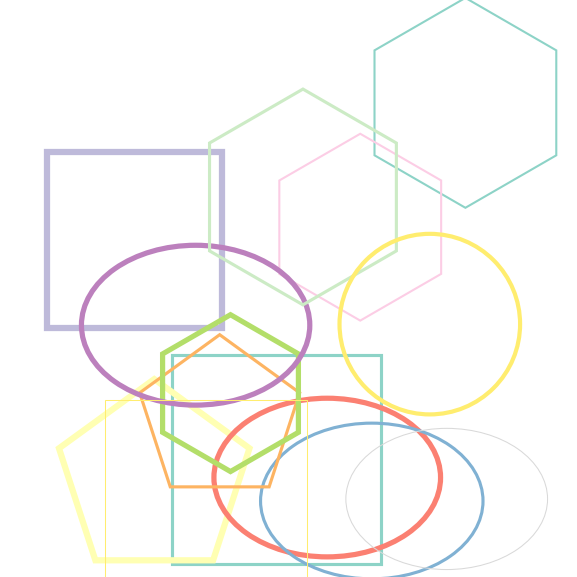[{"shape": "hexagon", "thickness": 1, "radius": 0.91, "center": [0.806, 0.821]}, {"shape": "square", "thickness": 1.5, "radius": 0.91, "center": [0.48, 0.203]}, {"shape": "pentagon", "thickness": 3, "radius": 0.87, "center": [0.267, 0.169]}, {"shape": "square", "thickness": 3, "radius": 0.76, "center": [0.233, 0.584]}, {"shape": "oval", "thickness": 2.5, "radius": 0.98, "center": [0.567, 0.172]}, {"shape": "oval", "thickness": 1.5, "radius": 0.96, "center": [0.644, 0.132]}, {"shape": "pentagon", "thickness": 1.5, "radius": 0.73, "center": [0.38, 0.274]}, {"shape": "hexagon", "thickness": 2.5, "radius": 0.68, "center": [0.399, 0.318]}, {"shape": "hexagon", "thickness": 1, "radius": 0.81, "center": [0.624, 0.606]}, {"shape": "oval", "thickness": 0.5, "radius": 0.87, "center": [0.774, 0.135]}, {"shape": "oval", "thickness": 2.5, "radius": 0.99, "center": [0.339, 0.436]}, {"shape": "hexagon", "thickness": 1.5, "radius": 0.93, "center": [0.525, 0.658]}, {"shape": "circle", "thickness": 2, "radius": 0.78, "center": [0.744, 0.438]}, {"shape": "square", "thickness": 0.5, "radius": 0.87, "center": [0.357, 0.133]}]